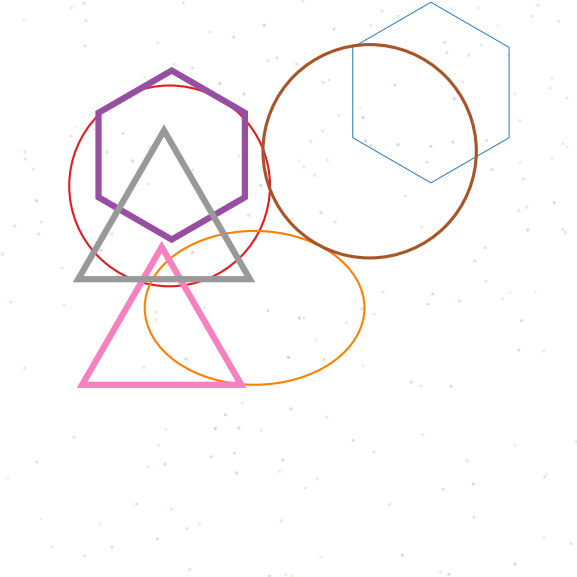[{"shape": "circle", "thickness": 1, "radius": 0.87, "center": [0.294, 0.677]}, {"shape": "hexagon", "thickness": 0.5, "radius": 0.78, "center": [0.746, 0.839]}, {"shape": "hexagon", "thickness": 3, "radius": 0.73, "center": [0.297, 0.731]}, {"shape": "oval", "thickness": 1, "radius": 0.95, "center": [0.441, 0.466]}, {"shape": "circle", "thickness": 1.5, "radius": 0.92, "center": [0.64, 0.737]}, {"shape": "triangle", "thickness": 3, "radius": 0.8, "center": [0.28, 0.412]}, {"shape": "triangle", "thickness": 3, "radius": 0.86, "center": [0.284, 0.602]}]